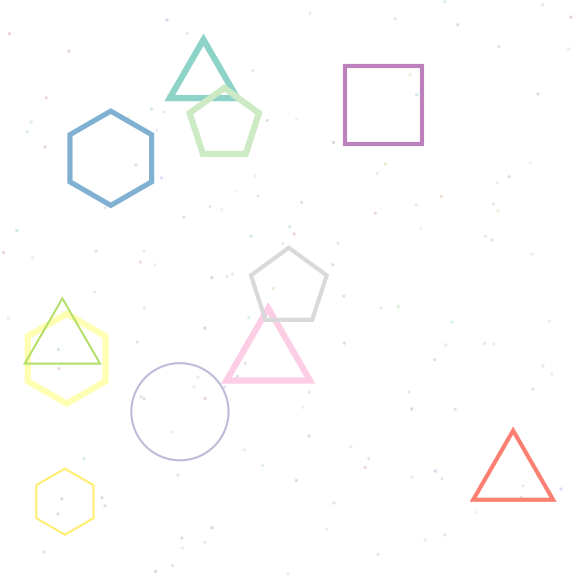[{"shape": "triangle", "thickness": 3, "radius": 0.34, "center": [0.352, 0.863]}, {"shape": "hexagon", "thickness": 3, "radius": 0.39, "center": [0.115, 0.378]}, {"shape": "circle", "thickness": 1, "radius": 0.42, "center": [0.312, 0.286]}, {"shape": "triangle", "thickness": 2, "radius": 0.4, "center": [0.889, 0.174]}, {"shape": "hexagon", "thickness": 2.5, "radius": 0.41, "center": [0.192, 0.725]}, {"shape": "triangle", "thickness": 1, "radius": 0.38, "center": [0.108, 0.407]}, {"shape": "triangle", "thickness": 3, "radius": 0.42, "center": [0.465, 0.382]}, {"shape": "pentagon", "thickness": 2, "radius": 0.34, "center": [0.5, 0.501]}, {"shape": "square", "thickness": 2, "radius": 0.34, "center": [0.664, 0.817]}, {"shape": "pentagon", "thickness": 3, "radius": 0.32, "center": [0.388, 0.784]}, {"shape": "hexagon", "thickness": 1, "radius": 0.29, "center": [0.112, 0.13]}]